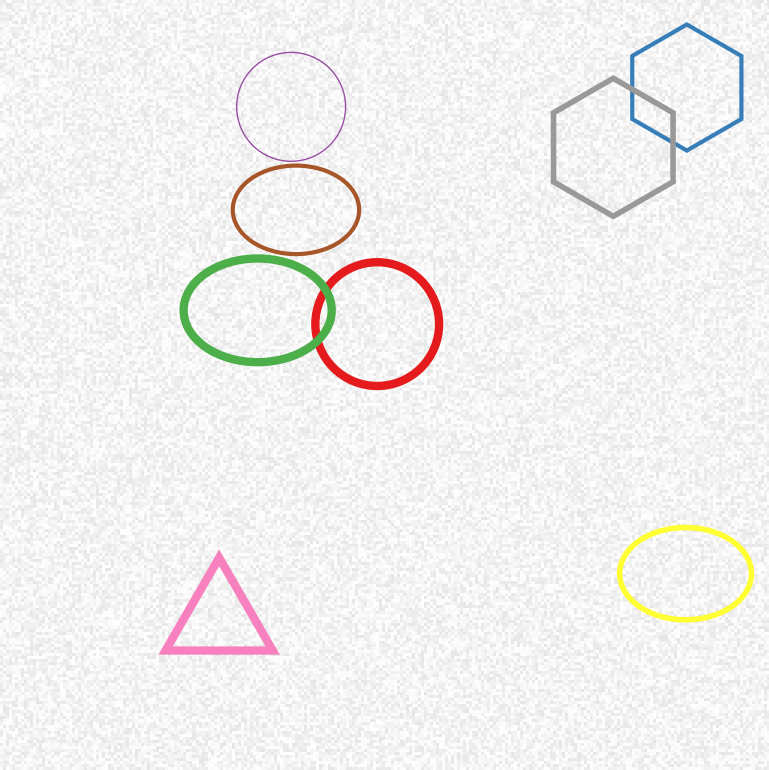[{"shape": "circle", "thickness": 3, "radius": 0.4, "center": [0.49, 0.579]}, {"shape": "hexagon", "thickness": 1.5, "radius": 0.41, "center": [0.892, 0.886]}, {"shape": "oval", "thickness": 3, "radius": 0.48, "center": [0.335, 0.597]}, {"shape": "circle", "thickness": 0.5, "radius": 0.35, "center": [0.378, 0.861]}, {"shape": "oval", "thickness": 2, "radius": 0.43, "center": [0.89, 0.255]}, {"shape": "oval", "thickness": 1.5, "radius": 0.41, "center": [0.384, 0.727]}, {"shape": "triangle", "thickness": 3, "radius": 0.4, "center": [0.285, 0.195]}, {"shape": "hexagon", "thickness": 2, "radius": 0.45, "center": [0.796, 0.809]}]